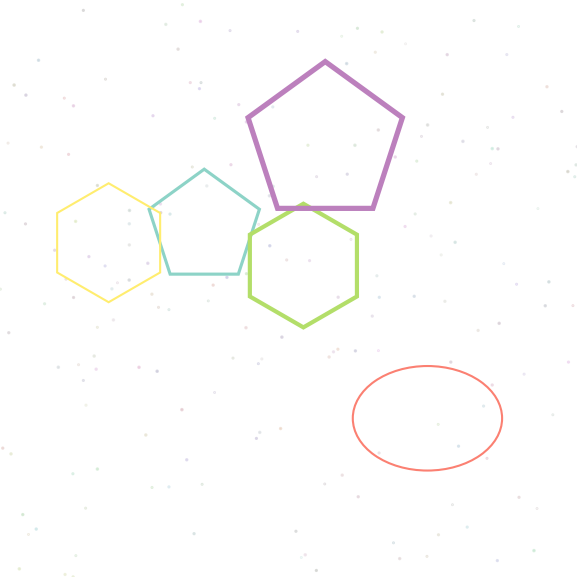[{"shape": "pentagon", "thickness": 1.5, "radius": 0.5, "center": [0.354, 0.606]}, {"shape": "oval", "thickness": 1, "radius": 0.65, "center": [0.74, 0.275]}, {"shape": "hexagon", "thickness": 2, "radius": 0.54, "center": [0.525, 0.539]}, {"shape": "pentagon", "thickness": 2.5, "radius": 0.7, "center": [0.563, 0.752]}, {"shape": "hexagon", "thickness": 1, "radius": 0.51, "center": [0.188, 0.579]}]